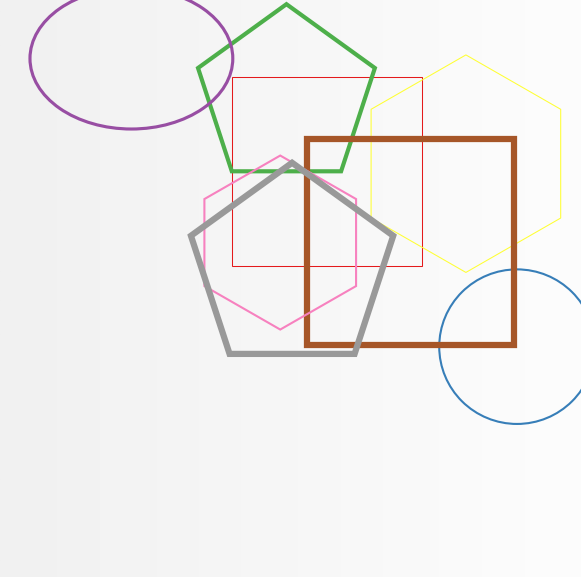[{"shape": "square", "thickness": 0.5, "radius": 0.82, "center": [0.562, 0.702]}, {"shape": "circle", "thickness": 1, "radius": 0.67, "center": [0.889, 0.399]}, {"shape": "pentagon", "thickness": 2, "radius": 0.8, "center": [0.493, 0.832]}, {"shape": "oval", "thickness": 1.5, "radius": 0.87, "center": [0.226, 0.898]}, {"shape": "hexagon", "thickness": 0.5, "radius": 0.94, "center": [0.802, 0.716]}, {"shape": "square", "thickness": 3, "radius": 0.89, "center": [0.706, 0.581]}, {"shape": "hexagon", "thickness": 1, "radius": 0.75, "center": [0.482, 0.579]}, {"shape": "pentagon", "thickness": 3, "radius": 0.91, "center": [0.503, 0.534]}]